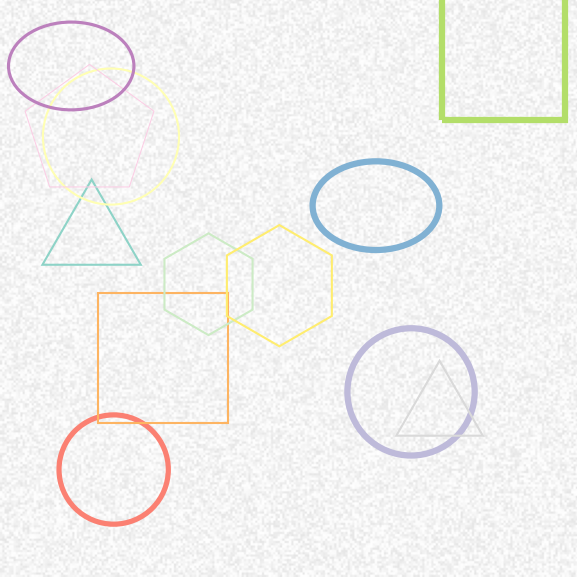[{"shape": "triangle", "thickness": 1, "radius": 0.49, "center": [0.159, 0.59]}, {"shape": "circle", "thickness": 1, "radius": 0.59, "center": [0.192, 0.763]}, {"shape": "circle", "thickness": 3, "radius": 0.55, "center": [0.712, 0.321]}, {"shape": "circle", "thickness": 2.5, "radius": 0.47, "center": [0.197, 0.186]}, {"shape": "oval", "thickness": 3, "radius": 0.55, "center": [0.651, 0.643]}, {"shape": "square", "thickness": 1, "radius": 0.56, "center": [0.283, 0.379]}, {"shape": "square", "thickness": 3, "radius": 0.53, "center": [0.872, 0.898]}, {"shape": "pentagon", "thickness": 0.5, "radius": 0.59, "center": [0.155, 0.77]}, {"shape": "triangle", "thickness": 1, "radius": 0.43, "center": [0.761, 0.288]}, {"shape": "oval", "thickness": 1.5, "radius": 0.54, "center": [0.123, 0.885]}, {"shape": "hexagon", "thickness": 1, "radius": 0.44, "center": [0.361, 0.507]}, {"shape": "hexagon", "thickness": 1, "radius": 0.52, "center": [0.484, 0.504]}]